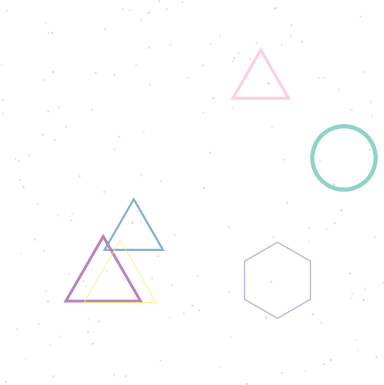[{"shape": "circle", "thickness": 3, "radius": 0.41, "center": [0.893, 0.59]}, {"shape": "hexagon", "thickness": 1, "radius": 0.49, "center": [0.721, 0.272]}, {"shape": "triangle", "thickness": 1.5, "radius": 0.44, "center": [0.347, 0.395]}, {"shape": "triangle", "thickness": 2, "radius": 0.42, "center": [0.677, 0.787]}, {"shape": "triangle", "thickness": 2, "radius": 0.56, "center": [0.268, 0.274]}, {"shape": "triangle", "thickness": 0.5, "radius": 0.54, "center": [0.312, 0.268]}]